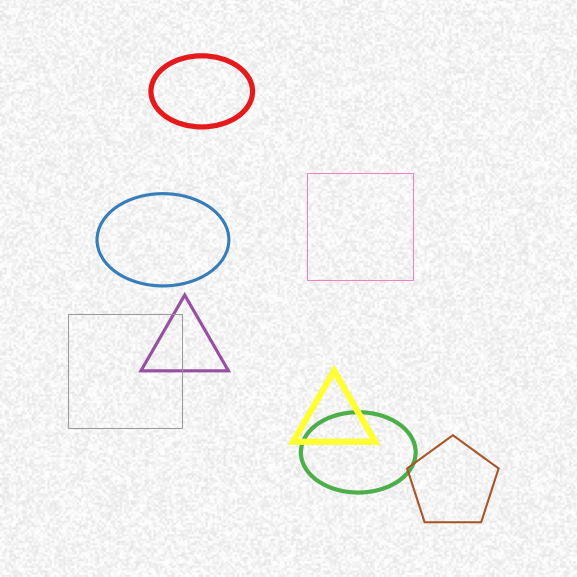[{"shape": "oval", "thickness": 2.5, "radius": 0.44, "center": [0.349, 0.841]}, {"shape": "oval", "thickness": 1.5, "radius": 0.57, "center": [0.282, 0.584]}, {"shape": "oval", "thickness": 2, "radius": 0.5, "center": [0.62, 0.216]}, {"shape": "triangle", "thickness": 1.5, "radius": 0.44, "center": [0.32, 0.401]}, {"shape": "triangle", "thickness": 3, "radius": 0.41, "center": [0.579, 0.275]}, {"shape": "pentagon", "thickness": 1, "radius": 0.42, "center": [0.784, 0.162]}, {"shape": "square", "thickness": 0.5, "radius": 0.46, "center": [0.623, 0.607]}, {"shape": "square", "thickness": 0.5, "radius": 0.49, "center": [0.217, 0.357]}]